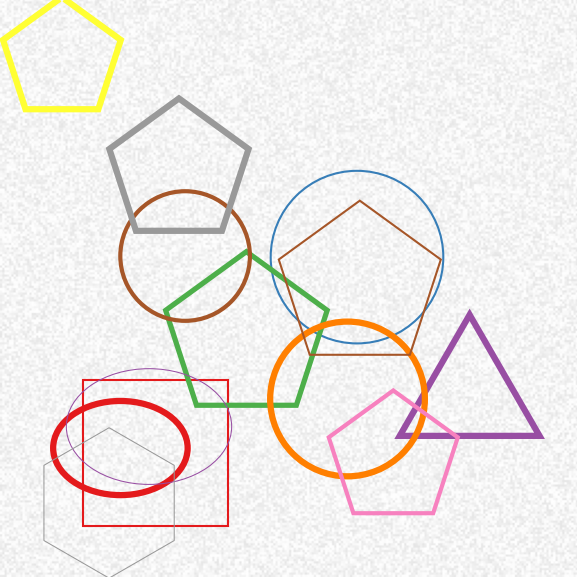[{"shape": "oval", "thickness": 3, "radius": 0.58, "center": [0.208, 0.223]}, {"shape": "square", "thickness": 1, "radius": 0.63, "center": [0.269, 0.215]}, {"shape": "circle", "thickness": 1, "radius": 0.75, "center": [0.618, 0.554]}, {"shape": "pentagon", "thickness": 2.5, "radius": 0.74, "center": [0.427, 0.416]}, {"shape": "triangle", "thickness": 3, "radius": 0.7, "center": [0.813, 0.314]}, {"shape": "oval", "thickness": 0.5, "radius": 0.72, "center": [0.258, 0.261]}, {"shape": "circle", "thickness": 3, "radius": 0.67, "center": [0.602, 0.308]}, {"shape": "pentagon", "thickness": 3, "radius": 0.54, "center": [0.107, 0.897]}, {"shape": "circle", "thickness": 2, "radius": 0.56, "center": [0.321, 0.556]}, {"shape": "pentagon", "thickness": 1, "radius": 0.74, "center": [0.623, 0.504]}, {"shape": "pentagon", "thickness": 2, "radius": 0.59, "center": [0.681, 0.206]}, {"shape": "hexagon", "thickness": 0.5, "radius": 0.65, "center": [0.189, 0.128]}, {"shape": "pentagon", "thickness": 3, "radius": 0.63, "center": [0.31, 0.702]}]